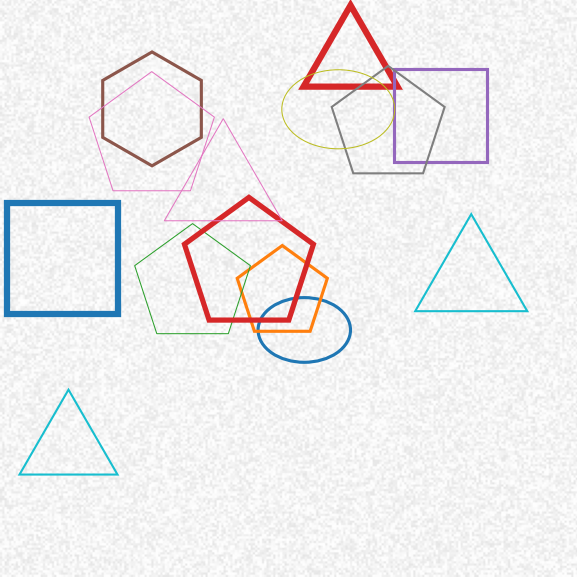[{"shape": "square", "thickness": 3, "radius": 0.48, "center": [0.109, 0.552]}, {"shape": "oval", "thickness": 1.5, "radius": 0.4, "center": [0.527, 0.428]}, {"shape": "pentagon", "thickness": 1.5, "radius": 0.41, "center": [0.489, 0.492]}, {"shape": "pentagon", "thickness": 0.5, "radius": 0.53, "center": [0.333, 0.507]}, {"shape": "triangle", "thickness": 3, "radius": 0.47, "center": [0.607, 0.896]}, {"shape": "pentagon", "thickness": 2.5, "radius": 0.59, "center": [0.431, 0.54]}, {"shape": "square", "thickness": 1.5, "radius": 0.4, "center": [0.763, 0.799]}, {"shape": "hexagon", "thickness": 1.5, "radius": 0.49, "center": [0.263, 0.811]}, {"shape": "triangle", "thickness": 0.5, "radius": 0.59, "center": [0.387, 0.676]}, {"shape": "pentagon", "thickness": 0.5, "radius": 0.57, "center": [0.263, 0.761]}, {"shape": "pentagon", "thickness": 1, "radius": 0.51, "center": [0.672, 0.782]}, {"shape": "oval", "thickness": 0.5, "radius": 0.49, "center": [0.586, 0.81]}, {"shape": "triangle", "thickness": 1, "radius": 0.56, "center": [0.816, 0.516]}, {"shape": "triangle", "thickness": 1, "radius": 0.49, "center": [0.119, 0.226]}]